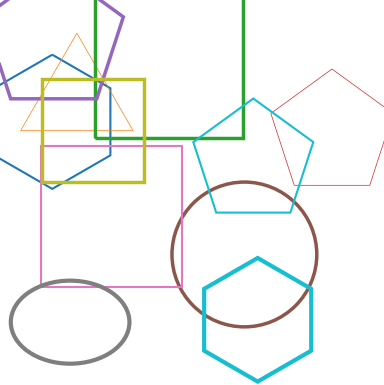[{"shape": "hexagon", "thickness": 1.5, "radius": 0.87, "center": [0.136, 0.684]}, {"shape": "triangle", "thickness": 0.5, "radius": 0.84, "center": [0.2, 0.745]}, {"shape": "square", "thickness": 2.5, "radius": 0.96, "center": [0.439, 0.833]}, {"shape": "pentagon", "thickness": 0.5, "radius": 0.83, "center": [0.862, 0.654]}, {"shape": "pentagon", "thickness": 2.5, "radius": 0.95, "center": [0.139, 0.897]}, {"shape": "circle", "thickness": 2.5, "radius": 0.94, "center": [0.635, 0.339]}, {"shape": "square", "thickness": 1.5, "radius": 0.91, "center": [0.29, 0.438]}, {"shape": "oval", "thickness": 3, "radius": 0.77, "center": [0.182, 0.163]}, {"shape": "square", "thickness": 2.5, "radius": 0.67, "center": [0.242, 0.662]}, {"shape": "hexagon", "thickness": 3, "radius": 0.8, "center": [0.669, 0.169]}, {"shape": "pentagon", "thickness": 1.5, "radius": 0.82, "center": [0.658, 0.58]}]